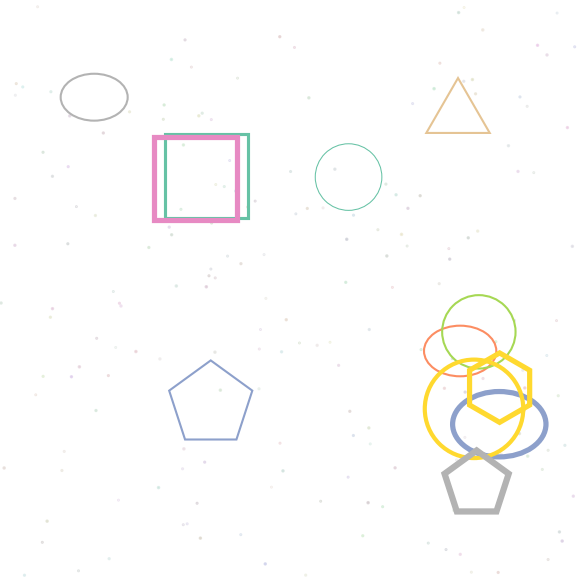[{"shape": "circle", "thickness": 0.5, "radius": 0.29, "center": [0.604, 0.693]}, {"shape": "square", "thickness": 1.5, "radius": 0.36, "center": [0.357, 0.694]}, {"shape": "oval", "thickness": 1, "radius": 0.31, "center": [0.797, 0.391]}, {"shape": "pentagon", "thickness": 1, "radius": 0.38, "center": [0.365, 0.299]}, {"shape": "oval", "thickness": 2.5, "radius": 0.4, "center": [0.865, 0.265]}, {"shape": "square", "thickness": 2.5, "radius": 0.36, "center": [0.338, 0.69]}, {"shape": "circle", "thickness": 1, "radius": 0.32, "center": [0.829, 0.425]}, {"shape": "hexagon", "thickness": 2.5, "radius": 0.3, "center": [0.865, 0.328]}, {"shape": "circle", "thickness": 2, "radius": 0.43, "center": [0.821, 0.291]}, {"shape": "triangle", "thickness": 1, "radius": 0.32, "center": [0.793, 0.801]}, {"shape": "pentagon", "thickness": 3, "radius": 0.29, "center": [0.825, 0.161]}, {"shape": "oval", "thickness": 1, "radius": 0.29, "center": [0.163, 0.831]}]